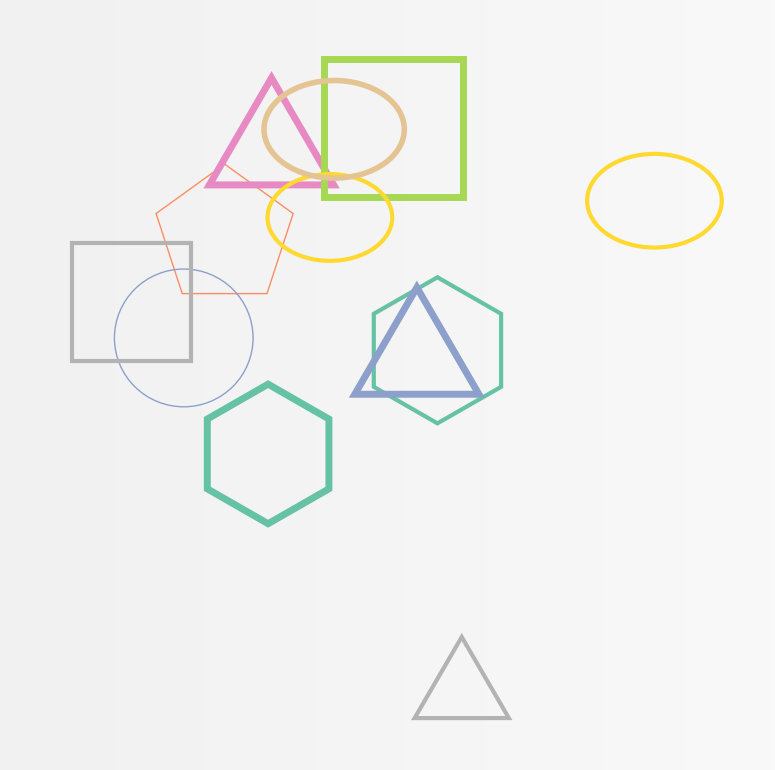[{"shape": "hexagon", "thickness": 1.5, "radius": 0.47, "center": [0.564, 0.545]}, {"shape": "hexagon", "thickness": 2.5, "radius": 0.45, "center": [0.346, 0.41]}, {"shape": "pentagon", "thickness": 0.5, "radius": 0.46, "center": [0.29, 0.694]}, {"shape": "triangle", "thickness": 2.5, "radius": 0.46, "center": [0.538, 0.534]}, {"shape": "circle", "thickness": 0.5, "radius": 0.45, "center": [0.237, 0.561]}, {"shape": "triangle", "thickness": 2.5, "radius": 0.46, "center": [0.35, 0.806]}, {"shape": "square", "thickness": 2.5, "radius": 0.45, "center": [0.508, 0.834]}, {"shape": "oval", "thickness": 1.5, "radius": 0.4, "center": [0.426, 0.718]}, {"shape": "oval", "thickness": 1.5, "radius": 0.43, "center": [0.844, 0.739]}, {"shape": "oval", "thickness": 2, "radius": 0.45, "center": [0.431, 0.832]}, {"shape": "square", "thickness": 1.5, "radius": 0.38, "center": [0.17, 0.607]}, {"shape": "triangle", "thickness": 1.5, "radius": 0.35, "center": [0.596, 0.103]}]